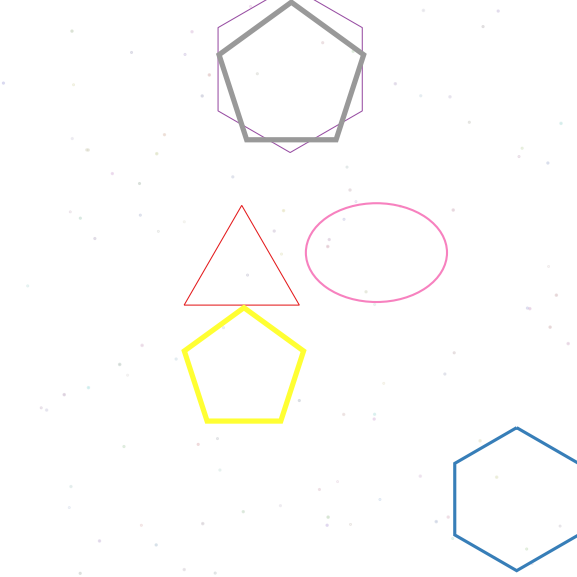[{"shape": "triangle", "thickness": 0.5, "radius": 0.58, "center": [0.419, 0.528]}, {"shape": "hexagon", "thickness": 1.5, "radius": 0.62, "center": [0.895, 0.135]}, {"shape": "hexagon", "thickness": 0.5, "radius": 0.72, "center": [0.502, 0.879]}, {"shape": "pentagon", "thickness": 2.5, "radius": 0.54, "center": [0.422, 0.358]}, {"shape": "oval", "thickness": 1, "radius": 0.61, "center": [0.652, 0.562]}, {"shape": "pentagon", "thickness": 2.5, "radius": 0.66, "center": [0.505, 0.864]}]